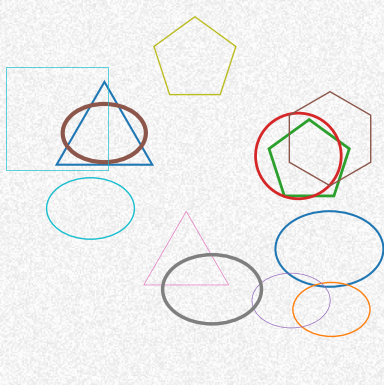[{"shape": "triangle", "thickness": 1.5, "radius": 0.72, "center": [0.271, 0.644]}, {"shape": "oval", "thickness": 1.5, "radius": 0.7, "center": [0.856, 0.353]}, {"shape": "oval", "thickness": 1, "radius": 0.5, "center": [0.861, 0.196]}, {"shape": "pentagon", "thickness": 2, "radius": 0.55, "center": [0.803, 0.58]}, {"shape": "circle", "thickness": 2, "radius": 0.56, "center": [0.775, 0.595]}, {"shape": "oval", "thickness": 0.5, "radius": 0.51, "center": [0.756, 0.219]}, {"shape": "hexagon", "thickness": 1, "radius": 0.61, "center": [0.857, 0.64]}, {"shape": "oval", "thickness": 3, "radius": 0.54, "center": [0.271, 0.654]}, {"shape": "triangle", "thickness": 0.5, "radius": 0.64, "center": [0.484, 0.324]}, {"shape": "oval", "thickness": 2.5, "radius": 0.64, "center": [0.551, 0.249]}, {"shape": "pentagon", "thickness": 1, "radius": 0.56, "center": [0.506, 0.845]}, {"shape": "square", "thickness": 0.5, "radius": 0.66, "center": [0.148, 0.692]}, {"shape": "oval", "thickness": 1, "radius": 0.57, "center": [0.235, 0.458]}]